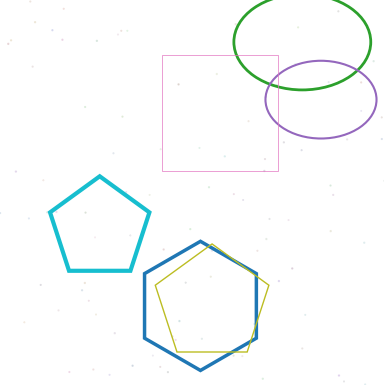[{"shape": "hexagon", "thickness": 2.5, "radius": 0.84, "center": [0.521, 0.205]}, {"shape": "oval", "thickness": 2, "radius": 0.89, "center": [0.785, 0.891]}, {"shape": "oval", "thickness": 1.5, "radius": 0.72, "center": [0.834, 0.741]}, {"shape": "square", "thickness": 0.5, "radius": 0.76, "center": [0.571, 0.706]}, {"shape": "pentagon", "thickness": 1, "radius": 0.78, "center": [0.551, 0.211]}, {"shape": "pentagon", "thickness": 3, "radius": 0.68, "center": [0.259, 0.406]}]